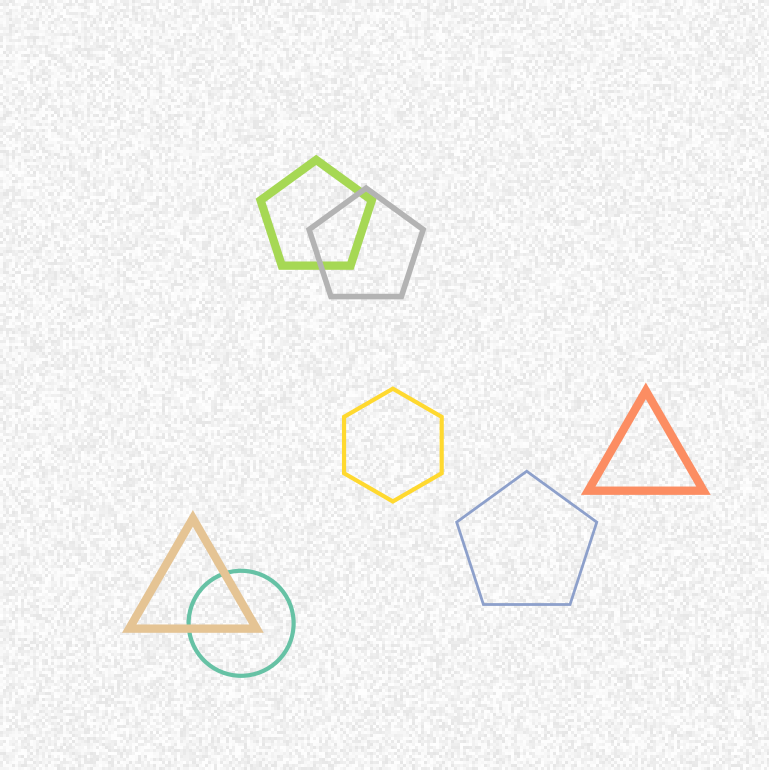[{"shape": "circle", "thickness": 1.5, "radius": 0.34, "center": [0.313, 0.191]}, {"shape": "triangle", "thickness": 3, "radius": 0.43, "center": [0.839, 0.406]}, {"shape": "pentagon", "thickness": 1, "radius": 0.48, "center": [0.684, 0.292]}, {"shape": "pentagon", "thickness": 3, "radius": 0.38, "center": [0.411, 0.716]}, {"shape": "hexagon", "thickness": 1.5, "radius": 0.37, "center": [0.51, 0.422]}, {"shape": "triangle", "thickness": 3, "radius": 0.48, "center": [0.25, 0.231]}, {"shape": "pentagon", "thickness": 2, "radius": 0.39, "center": [0.476, 0.678]}]